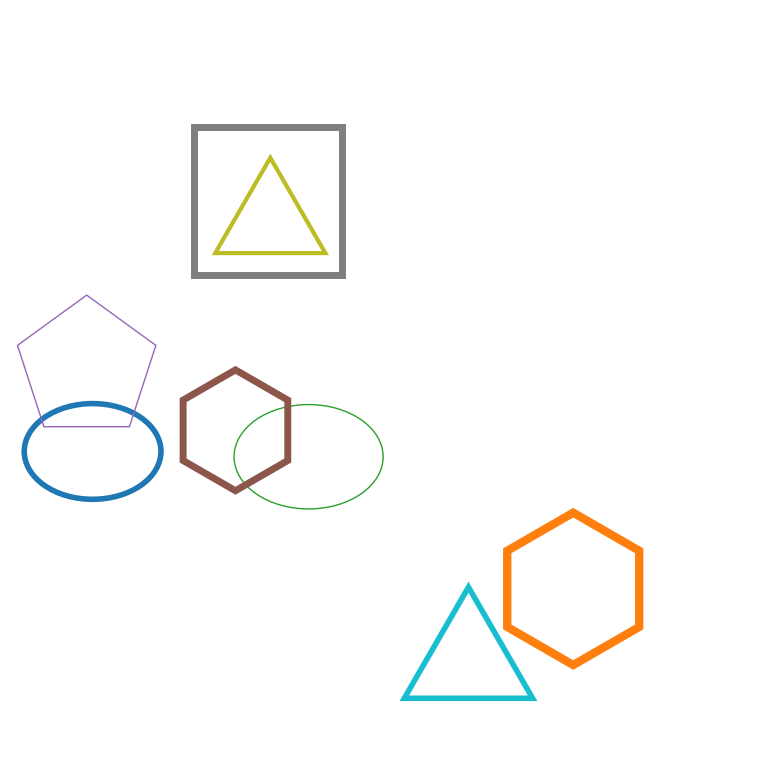[{"shape": "oval", "thickness": 2, "radius": 0.44, "center": [0.12, 0.414]}, {"shape": "hexagon", "thickness": 3, "radius": 0.49, "center": [0.744, 0.235]}, {"shape": "oval", "thickness": 0.5, "radius": 0.48, "center": [0.401, 0.407]}, {"shape": "pentagon", "thickness": 0.5, "radius": 0.47, "center": [0.113, 0.522]}, {"shape": "hexagon", "thickness": 2.5, "radius": 0.39, "center": [0.306, 0.441]}, {"shape": "square", "thickness": 2.5, "radius": 0.48, "center": [0.348, 0.739]}, {"shape": "triangle", "thickness": 1.5, "radius": 0.41, "center": [0.351, 0.713]}, {"shape": "triangle", "thickness": 2, "radius": 0.48, "center": [0.608, 0.141]}]